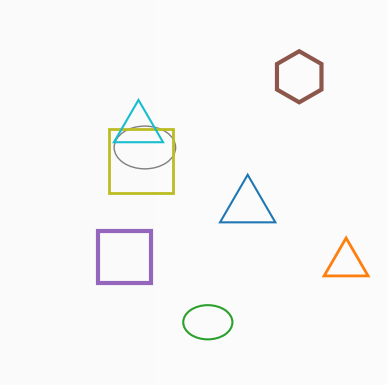[{"shape": "triangle", "thickness": 1.5, "radius": 0.41, "center": [0.639, 0.464]}, {"shape": "triangle", "thickness": 2, "radius": 0.33, "center": [0.893, 0.316]}, {"shape": "oval", "thickness": 1.5, "radius": 0.32, "center": [0.536, 0.163]}, {"shape": "square", "thickness": 3, "radius": 0.34, "center": [0.322, 0.333]}, {"shape": "hexagon", "thickness": 3, "radius": 0.33, "center": [0.772, 0.801]}, {"shape": "oval", "thickness": 1, "radius": 0.4, "center": [0.374, 0.617]}, {"shape": "square", "thickness": 2, "radius": 0.41, "center": [0.363, 0.583]}, {"shape": "triangle", "thickness": 1.5, "radius": 0.37, "center": [0.357, 0.667]}]